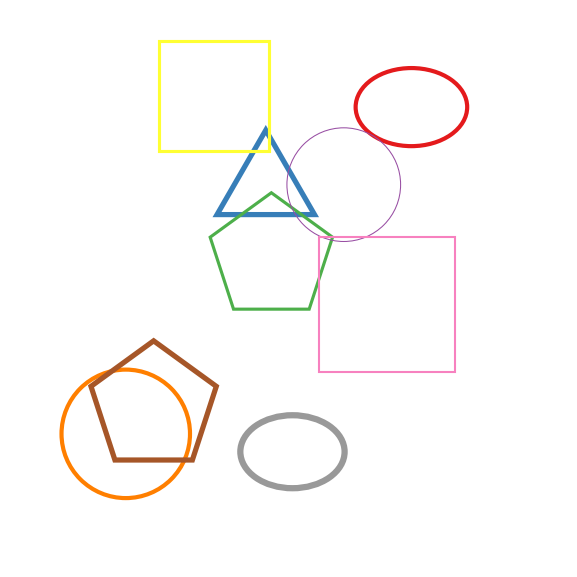[{"shape": "oval", "thickness": 2, "radius": 0.48, "center": [0.712, 0.814]}, {"shape": "triangle", "thickness": 2.5, "radius": 0.49, "center": [0.46, 0.676]}, {"shape": "pentagon", "thickness": 1.5, "radius": 0.56, "center": [0.47, 0.554]}, {"shape": "circle", "thickness": 0.5, "radius": 0.49, "center": [0.595, 0.679]}, {"shape": "circle", "thickness": 2, "radius": 0.56, "center": [0.218, 0.248]}, {"shape": "square", "thickness": 1.5, "radius": 0.48, "center": [0.371, 0.833]}, {"shape": "pentagon", "thickness": 2.5, "radius": 0.57, "center": [0.266, 0.295]}, {"shape": "square", "thickness": 1, "radius": 0.59, "center": [0.67, 0.472]}, {"shape": "oval", "thickness": 3, "radius": 0.45, "center": [0.506, 0.217]}]